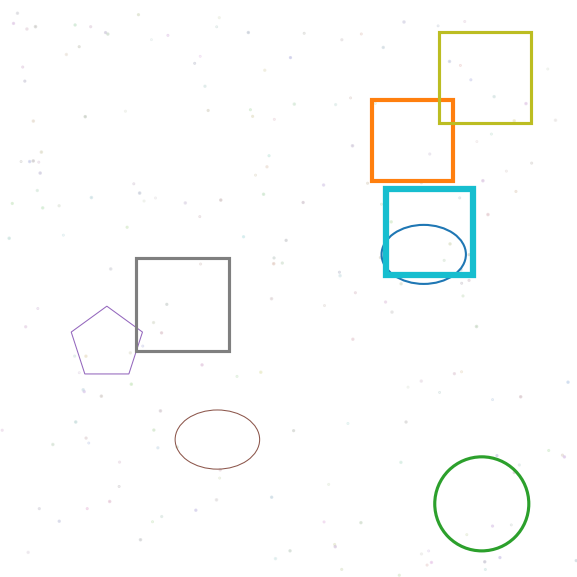[{"shape": "oval", "thickness": 1, "radius": 0.37, "center": [0.734, 0.559]}, {"shape": "square", "thickness": 2, "radius": 0.35, "center": [0.715, 0.756]}, {"shape": "circle", "thickness": 1.5, "radius": 0.41, "center": [0.834, 0.127]}, {"shape": "pentagon", "thickness": 0.5, "radius": 0.32, "center": [0.185, 0.404]}, {"shape": "oval", "thickness": 0.5, "radius": 0.37, "center": [0.376, 0.238]}, {"shape": "square", "thickness": 1.5, "radius": 0.4, "center": [0.316, 0.472]}, {"shape": "square", "thickness": 1.5, "radius": 0.4, "center": [0.84, 0.865]}, {"shape": "square", "thickness": 3, "radius": 0.37, "center": [0.744, 0.597]}]